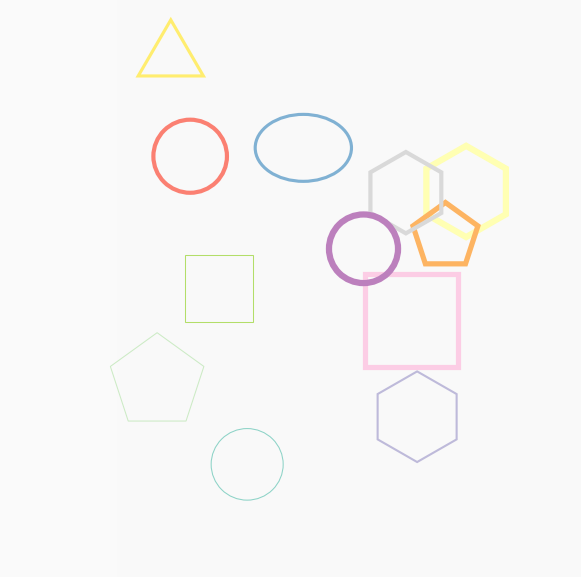[{"shape": "circle", "thickness": 0.5, "radius": 0.31, "center": [0.425, 0.195]}, {"shape": "hexagon", "thickness": 3, "radius": 0.4, "center": [0.802, 0.668]}, {"shape": "hexagon", "thickness": 1, "radius": 0.39, "center": [0.718, 0.278]}, {"shape": "circle", "thickness": 2, "radius": 0.32, "center": [0.327, 0.729]}, {"shape": "oval", "thickness": 1.5, "radius": 0.41, "center": [0.522, 0.743]}, {"shape": "pentagon", "thickness": 2.5, "radius": 0.29, "center": [0.766, 0.59]}, {"shape": "square", "thickness": 0.5, "radius": 0.29, "center": [0.377, 0.499]}, {"shape": "square", "thickness": 2.5, "radius": 0.4, "center": [0.708, 0.445]}, {"shape": "hexagon", "thickness": 2, "radius": 0.35, "center": [0.698, 0.666]}, {"shape": "circle", "thickness": 3, "radius": 0.3, "center": [0.625, 0.568]}, {"shape": "pentagon", "thickness": 0.5, "radius": 0.42, "center": [0.27, 0.338]}, {"shape": "triangle", "thickness": 1.5, "radius": 0.32, "center": [0.294, 0.9]}]